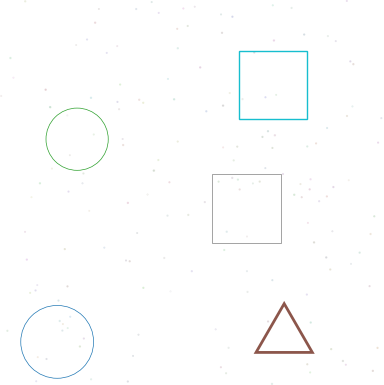[{"shape": "circle", "thickness": 0.5, "radius": 0.47, "center": [0.149, 0.112]}, {"shape": "circle", "thickness": 0.5, "radius": 0.4, "center": [0.2, 0.638]}, {"shape": "triangle", "thickness": 2, "radius": 0.42, "center": [0.738, 0.127]}, {"shape": "square", "thickness": 0.5, "radius": 0.45, "center": [0.64, 0.458]}, {"shape": "square", "thickness": 1, "radius": 0.44, "center": [0.71, 0.78]}]